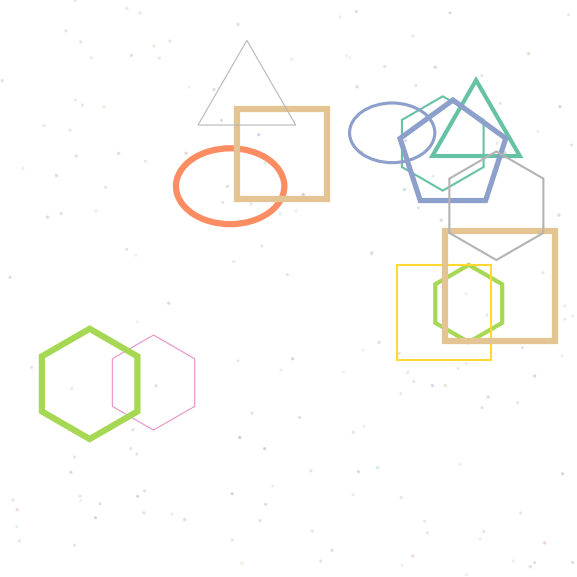[{"shape": "hexagon", "thickness": 1, "radius": 0.41, "center": [0.767, 0.751]}, {"shape": "triangle", "thickness": 2, "radius": 0.44, "center": [0.824, 0.773]}, {"shape": "oval", "thickness": 3, "radius": 0.47, "center": [0.399, 0.677]}, {"shape": "pentagon", "thickness": 2.5, "radius": 0.48, "center": [0.784, 0.73]}, {"shape": "oval", "thickness": 1.5, "radius": 0.37, "center": [0.679, 0.769]}, {"shape": "hexagon", "thickness": 0.5, "radius": 0.41, "center": [0.266, 0.337]}, {"shape": "hexagon", "thickness": 3, "radius": 0.48, "center": [0.155, 0.334]}, {"shape": "hexagon", "thickness": 2, "radius": 0.33, "center": [0.812, 0.474]}, {"shape": "square", "thickness": 1, "radius": 0.41, "center": [0.769, 0.458]}, {"shape": "square", "thickness": 3, "radius": 0.48, "center": [0.865, 0.504]}, {"shape": "square", "thickness": 3, "radius": 0.39, "center": [0.488, 0.732]}, {"shape": "hexagon", "thickness": 1, "radius": 0.47, "center": [0.86, 0.643]}, {"shape": "triangle", "thickness": 0.5, "radius": 0.49, "center": [0.427, 0.831]}]